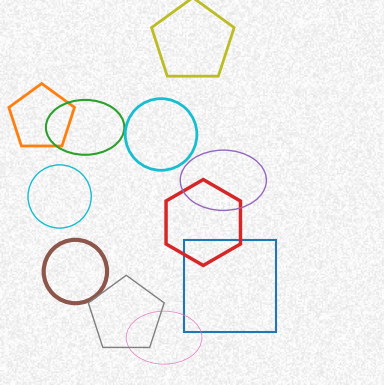[{"shape": "square", "thickness": 1.5, "radius": 0.6, "center": [0.599, 0.257]}, {"shape": "pentagon", "thickness": 2, "radius": 0.45, "center": [0.108, 0.693]}, {"shape": "oval", "thickness": 1.5, "radius": 0.51, "center": [0.221, 0.669]}, {"shape": "hexagon", "thickness": 2.5, "radius": 0.56, "center": [0.528, 0.422]}, {"shape": "oval", "thickness": 1, "radius": 0.56, "center": [0.58, 0.532]}, {"shape": "circle", "thickness": 3, "radius": 0.41, "center": [0.196, 0.295]}, {"shape": "oval", "thickness": 0.5, "radius": 0.49, "center": [0.426, 0.123]}, {"shape": "pentagon", "thickness": 1, "radius": 0.52, "center": [0.328, 0.181]}, {"shape": "pentagon", "thickness": 2, "radius": 0.56, "center": [0.501, 0.893]}, {"shape": "circle", "thickness": 2, "radius": 0.47, "center": [0.418, 0.651]}, {"shape": "circle", "thickness": 1, "radius": 0.41, "center": [0.155, 0.49]}]